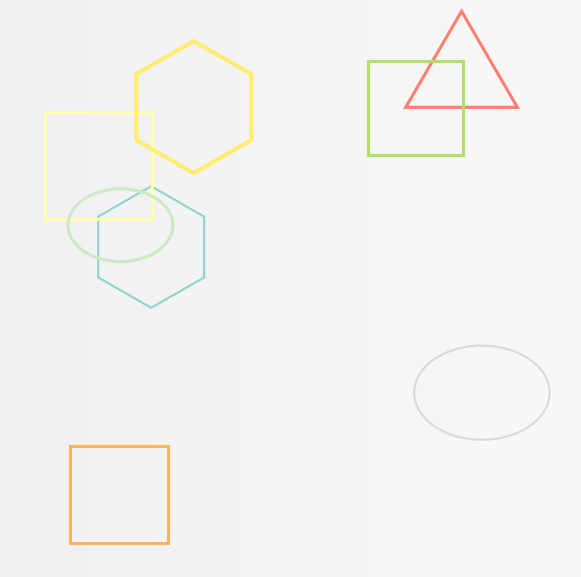[{"shape": "hexagon", "thickness": 1, "radius": 0.53, "center": [0.26, 0.571]}, {"shape": "square", "thickness": 1.5, "radius": 0.46, "center": [0.17, 0.713]}, {"shape": "triangle", "thickness": 1.5, "radius": 0.55, "center": [0.794, 0.869]}, {"shape": "square", "thickness": 1.5, "radius": 0.42, "center": [0.205, 0.143]}, {"shape": "square", "thickness": 1.5, "radius": 0.41, "center": [0.715, 0.812]}, {"shape": "oval", "thickness": 1, "radius": 0.58, "center": [0.829, 0.319]}, {"shape": "oval", "thickness": 1.5, "radius": 0.45, "center": [0.207, 0.609]}, {"shape": "hexagon", "thickness": 2, "radius": 0.57, "center": [0.333, 0.814]}]